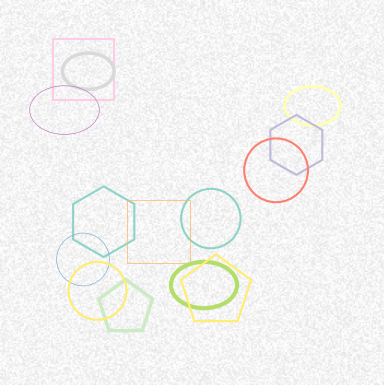[{"shape": "circle", "thickness": 1.5, "radius": 0.39, "center": [0.548, 0.432]}, {"shape": "hexagon", "thickness": 1.5, "radius": 0.46, "center": [0.269, 0.424]}, {"shape": "oval", "thickness": 2, "radius": 0.36, "center": [0.812, 0.725]}, {"shape": "hexagon", "thickness": 1.5, "radius": 0.39, "center": [0.77, 0.624]}, {"shape": "circle", "thickness": 1.5, "radius": 0.41, "center": [0.717, 0.558]}, {"shape": "circle", "thickness": 0.5, "radius": 0.34, "center": [0.216, 0.326]}, {"shape": "square", "thickness": 0.5, "radius": 0.41, "center": [0.412, 0.399]}, {"shape": "oval", "thickness": 3, "radius": 0.43, "center": [0.53, 0.26]}, {"shape": "square", "thickness": 1.5, "radius": 0.39, "center": [0.217, 0.819]}, {"shape": "oval", "thickness": 2.5, "radius": 0.34, "center": [0.229, 0.815]}, {"shape": "oval", "thickness": 0.5, "radius": 0.45, "center": [0.168, 0.714]}, {"shape": "pentagon", "thickness": 2.5, "radius": 0.37, "center": [0.326, 0.201]}, {"shape": "pentagon", "thickness": 1.5, "radius": 0.48, "center": [0.561, 0.243]}, {"shape": "circle", "thickness": 1.5, "radius": 0.38, "center": [0.253, 0.245]}]